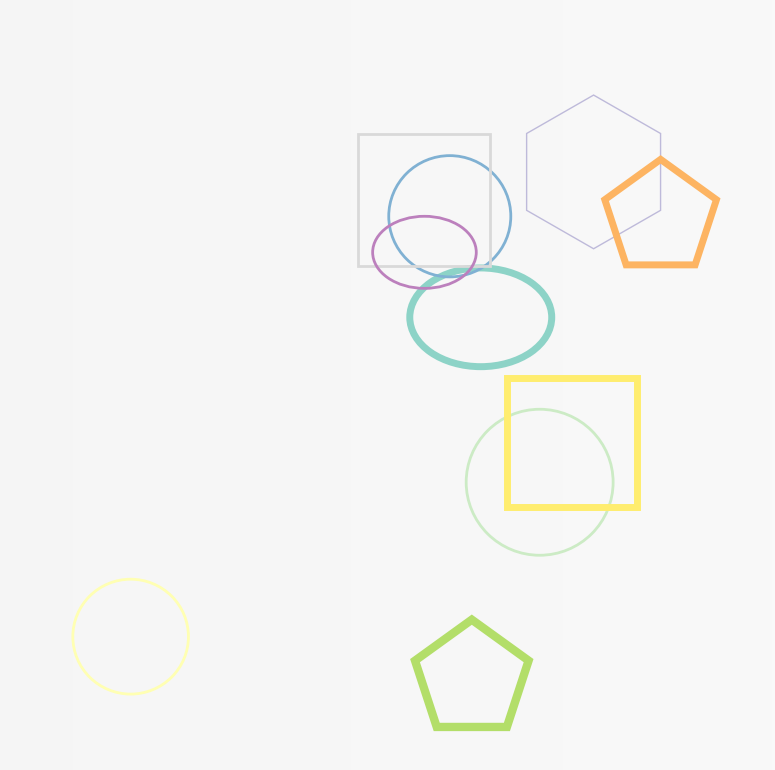[{"shape": "oval", "thickness": 2.5, "radius": 0.46, "center": [0.62, 0.588]}, {"shape": "circle", "thickness": 1, "radius": 0.37, "center": [0.169, 0.173]}, {"shape": "hexagon", "thickness": 0.5, "radius": 0.5, "center": [0.766, 0.777]}, {"shape": "circle", "thickness": 1, "radius": 0.39, "center": [0.58, 0.719]}, {"shape": "pentagon", "thickness": 2.5, "radius": 0.38, "center": [0.852, 0.717]}, {"shape": "pentagon", "thickness": 3, "radius": 0.39, "center": [0.609, 0.118]}, {"shape": "square", "thickness": 1, "radius": 0.43, "center": [0.548, 0.74]}, {"shape": "oval", "thickness": 1, "radius": 0.33, "center": [0.548, 0.672]}, {"shape": "circle", "thickness": 1, "radius": 0.47, "center": [0.696, 0.374]}, {"shape": "square", "thickness": 2.5, "radius": 0.42, "center": [0.738, 0.426]}]